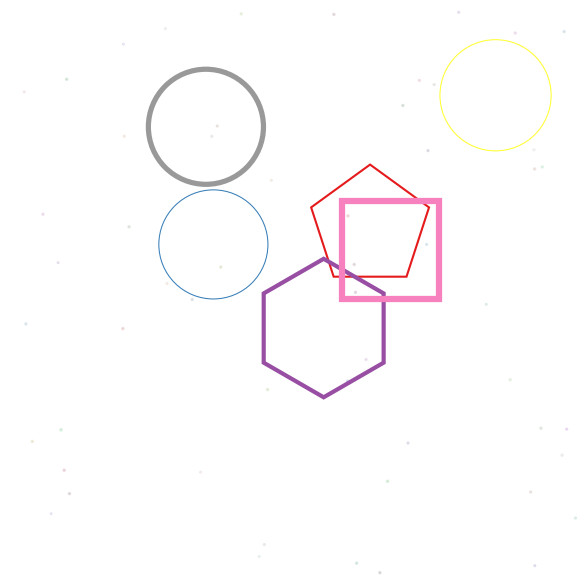[{"shape": "pentagon", "thickness": 1, "radius": 0.54, "center": [0.641, 0.607]}, {"shape": "circle", "thickness": 0.5, "radius": 0.47, "center": [0.369, 0.576]}, {"shape": "hexagon", "thickness": 2, "radius": 0.6, "center": [0.56, 0.431]}, {"shape": "circle", "thickness": 0.5, "radius": 0.48, "center": [0.858, 0.834]}, {"shape": "square", "thickness": 3, "radius": 0.42, "center": [0.676, 0.566]}, {"shape": "circle", "thickness": 2.5, "radius": 0.5, "center": [0.357, 0.78]}]